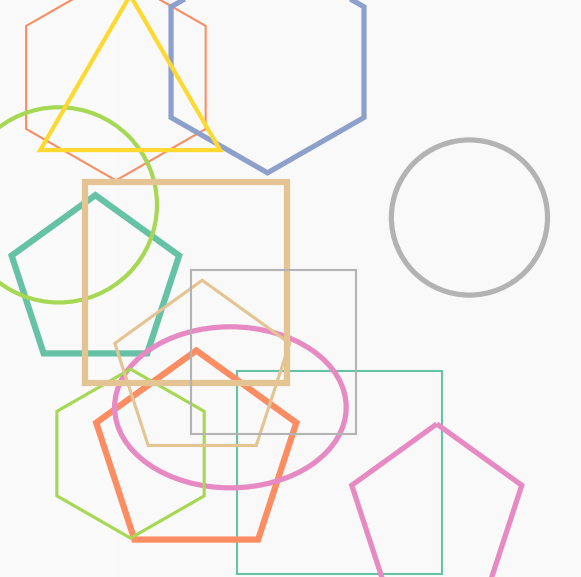[{"shape": "square", "thickness": 1, "radius": 0.88, "center": [0.585, 0.181]}, {"shape": "pentagon", "thickness": 3, "radius": 0.76, "center": [0.164, 0.51]}, {"shape": "hexagon", "thickness": 1, "radius": 0.89, "center": [0.199, 0.865]}, {"shape": "pentagon", "thickness": 3, "radius": 0.9, "center": [0.338, 0.211]}, {"shape": "hexagon", "thickness": 2.5, "radius": 0.96, "center": [0.46, 0.891]}, {"shape": "pentagon", "thickness": 2.5, "radius": 0.77, "center": [0.751, 0.111]}, {"shape": "oval", "thickness": 2.5, "radius": 1.0, "center": [0.396, 0.294]}, {"shape": "hexagon", "thickness": 1.5, "radius": 0.73, "center": [0.225, 0.214]}, {"shape": "circle", "thickness": 2, "radius": 0.85, "center": [0.101, 0.644]}, {"shape": "triangle", "thickness": 2, "radius": 0.89, "center": [0.224, 0.829]}, {"shape": "pentagon", "thickness": 1.5, "radius": 0.79, "center": [0.348, 0.356]}, {"shape": "square", "thickness": 3, "radius": 0.87, "center": [0.32, 0.51]}, {"shape": "circle", "thickness": 2.5, "radius": 0.67, "center": [0.808, 0.622]}, {"shape": "square", "thickness": 1, "radius": 0.71, "center": [0.471, 0.389]}]